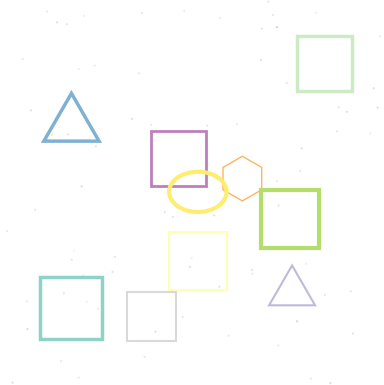[{"shape": "square", "thickness": 2.5, "radius": 0.4, "center": [0.185, 0.2]}, {"shape": "square", "thickness": 1.5, "radius": 0.38, "center": [0.515, 0.323]}, {"shape": "triangle", "thickness": 1.5, "radius": 0.35, "center": [0.759, 0.241]}, {"shape": "triangle", "thickness": 2.5, "radius": 0.41, "center": [0.186, 0.675]}, {"shape": "hexagon", "thickness": 1, "radius": 0.29, "center": [0.629, 0.536]}, {"shape": "square", "thickness": 3, "radius": 0.38, "center": [0.754, 0.432]}, {"shape": "square", "thickness": 1.5, "radius": 0.32, "center": [0.393, 0.178]}, {"shape": "square", "thickness": 2, "radius": 0.35, "center": [0.464, 0.589]}, {"shape": "square", "thickness": 2.5, "radius": 0.36, "center": [0.843, 0.836]}, {"shape": "oval", "thickness": 3, "radius": 0.37, "center": [0.514, 0.502]}]